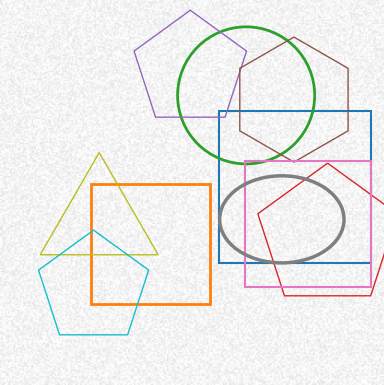[{"shape": "square", "thickness": 1.5, "radius": 0.98, "center": [0.766, 0.514]}, {"shape": "square", "thickness": 2, "radius": 0.78, "center": [0.391, 0.366]}, {"shape": "circle", "thickness": 2, "radius": 0.89, "center": [0.639, 0.752]}, {"shape": "pentagon", "thickness": 1, "radius": 0.95, "center": [0.851, 0.386]}, {"shape": "pentagon", "thickness": 1, "radius": 0.77, "center": [0.494, 0.82]}, {"shape": "hexagon", "thickness": 1, "radius": 0.81, "center": [0.763, 0.741]}, {"shape": "square", "thickness": 1.5, "radius": 0.82, "center": [0.799, 0.418]}, {"shape": "oval", "thickness": 2.5, "radius": 0.81, "center": [0.732, 0.43]}, {"shape": "triangle", "thickness": 1, "radius": 0.88, "center": [0.258, 0.427]}, {"shape": "pentagon", "thickness": 1, "radius": 0.75, "center": [0.243, 0.252]}]